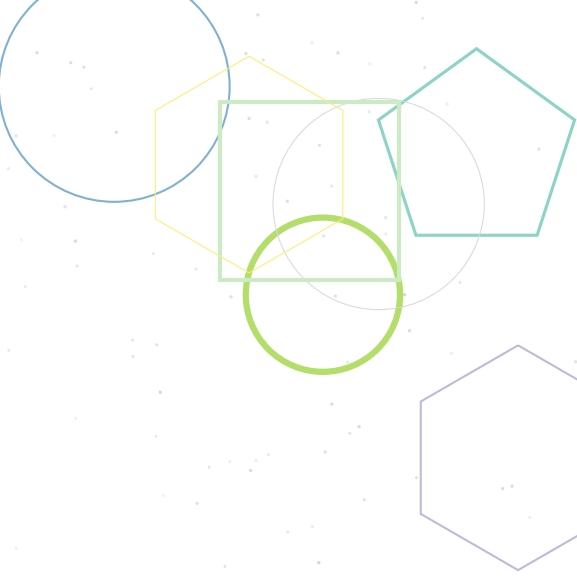[{"shape": "pentagon", "thickness": 1.5, "radius": 0.89, "center": [0.825, 0.736]}, {"shape": "hexagon", "thickness": 1, "radius": 0.97, "center": [0.897, 0.207]}, {"shape": "circle", "thickness": 1, "radius": 1.0, "center": [0.198, 0.85]}, {"shape": "circle", "thickness": 3, "radius": 0.67, "center": [0.559, 0.489]}, {"shape": "circle", "thickness": 0.5, "radius": 0.91, "center": [0.656, 0.646]}, {"shape": "square", "thickness": 2, "radius": 0.77, "center": [0.536, 0.668]}, {"shape": "hexagon", "thickness": 0.5, "radius": 0.94, "center": [0.431, 0.714]}]